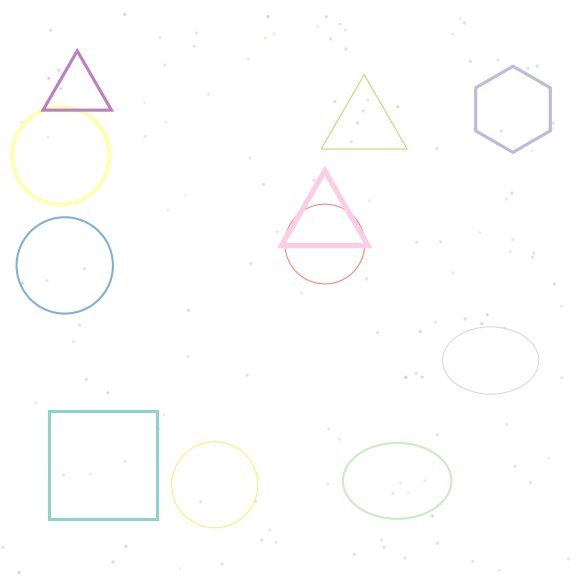[{"shape": "square", "thickness": 1.5, "radius": 0.47, "center": [0.179, 0.194]}, {"shape": "circle", "thickness": 2, "radius": 0.42, "center": [0.105, 0.729]}, {"shape": "hexagon", "thickness": 1.5, "radius": 0.37, "center": [0.888, 0.81]}, {"shape": "circle", "thickness": 0.5, "radius": 0.35, "center": [0.563, 0.577]}, {"shape": "circle", "thickness": 1, "radius": 0.42, "center": [0.112, 0.54]}, {"shape": "triangle", "thickness": 0.5, "radius": 0.43, "center": [0.631, 0.784]}, {"shape": "triangle", "thickness": 2.5, "radius": 0.43, "center": [0.562, 0.617]}, {"shape": "oval", "thickness": 0.5, "radius": 0.42, "center": [0.85, 0.375]}, {"shape": "triangle", "thickness": 1.5, "radius": 0.34, "center": [0.134, 0.843]}, {"shape": "oval", "thickness": 1, "radius": 0.47, "center": [0.688, 0.166]}, {"shape": "circle", "thickness": 0.5, "radius": 0.37, "center": [0.372, 0.16]}]